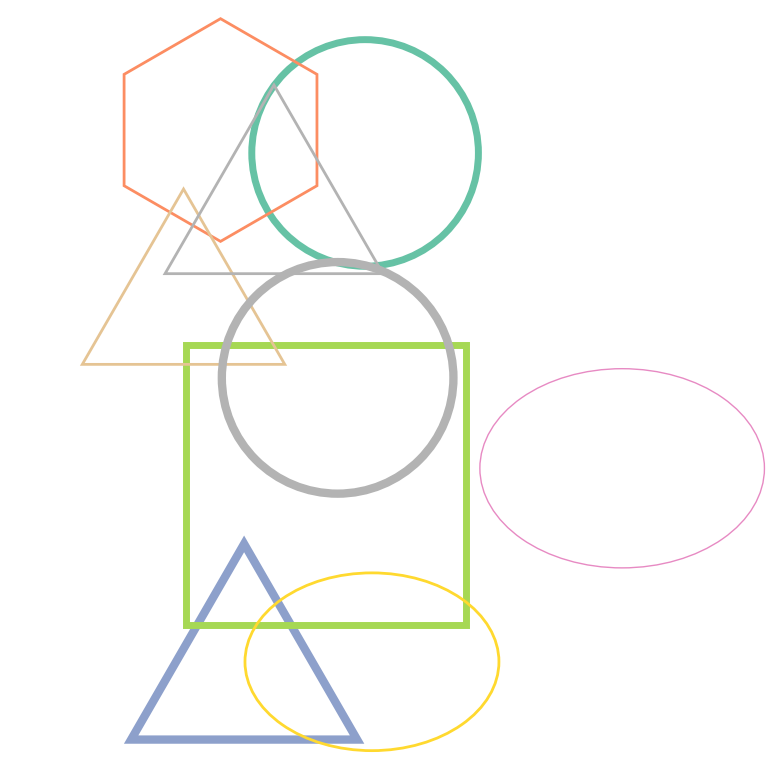[{"shape": "circle", "thickness": 2.5, "radius": 0.74, "center": [0.474, 0.801]}, {"shape": "hexagon", "thickness": 1, "radius": 0.72, "center": [0.286, 0.831]}, {"shape": "triangle", "thickness": 3, "radius": 0.85, "center": [0.317, 0.124]}, {"shape": "oval", "thickness": 0.5, "radius": 0.92, "center": [0.808, 0.392]}, {"shape": "square", "thickness": 2.5, "radius": 0.91, "center": [0.423, 0.37]}, {"shape": "oval", "thickness": 1, "radius": 0.82, "center": [0.483, 0.141]}, {"shape": "triangle", "thickness": 1, "radius": 0.76, "center": [0.238, 0.603]}, {"shape": "triangle", "thickness": 1, "radius": 0.82, "center": [0.356, 0.726]}, {"shape": "circle", "thickness": 3, "radius": 0.75, "center": [0.438, 0.509]}]